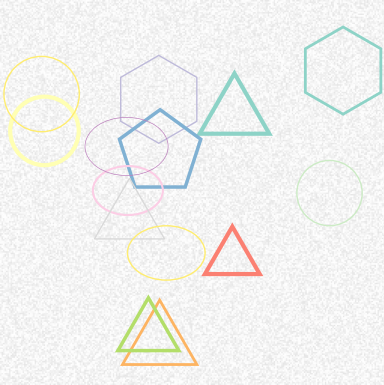[{"shape": "hexagon", "thickness": 2, "radius": 0.57, "center": [0.891, 0.817]}, {"shape": "triangle", "thickness": 3, "radius": 0.52, "center": [0.609, 0.705]}, {"shape": "circle", "thickness": 3, "radius": 0.44, "center": [0.115, 0.66]}, {"shape": "hexagon", "thickness": 1, "radius": 0.57, "center": [0.412, 0.742]}, {"shape": "triangle", "thickness": 3, "radius": 0.41, "center": [0.603, 0.329]}, {"shape": "pentagon", "thickness": 2.5, "radius": 0.56, "center": [0.416, 0.604]}, {"shape": "triangle", "thickness": 2, "radius": 0.56, "center": [0.415, 0.109]}, {"shape": "triangle", "thickness": 2.5, "radius": 0.46, "center": [0.385, 0.135]}, {"shape": "oval", "thickness": 1.5, "radius": 0.45, "center": [0.332, 0.505]}, {"shape": "triangle", "thickness": 1, "radius": 0.53, "center": [0.336, 0.432]}, {"shape": "oval", "thickness": 0.5, "radius": 0.54, "center": [0.329, 0.62]}, {"shape": "circle", "thickness": 1, "radius": 0.42, "center": [0.856, 0.498]}, {"shape": "circle", "thickness": 1, "radius": 0.49, "center": [0.108, 0.756]}, {"shape": "oval", "thickness": 1, "radius": 0.5, "center": [0.432, 0.343]}]